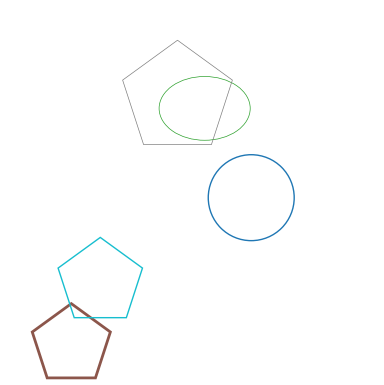[{"shape": "circle", "thickness": 1, "radius": 0.56, "center": [0.653, 0.487]}, {"shape": "oval", "thickness": 0.5, "radius": 0.59, "center": [0.532, 0.718]}, {"shape": "pentagon", "thickness": 2, "radius": 0.53, "center": [0.185, 0.105]}, {"shape": "pentagon", "thickness": 0.5, "radius": 0.75, "center": [0.461, 0.746]}, {"shape": "pentagon", "thickness": 1, "radius": 0.58, "center": [0.26, 0.268]}]